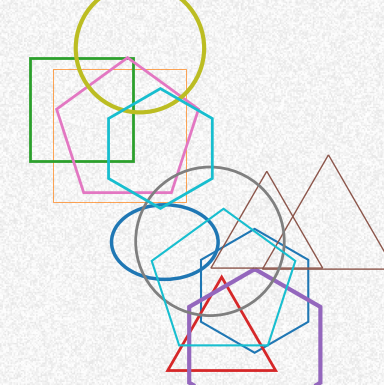[{"shape": "oval", "thickness": 2.5, "radius": 0.69, "center": [0.428, 0.371]}, {"shape": "hexagon", "thickness": 1.5, "radius": 0.8, "center": [0.661, 0.245]}, {"shape": "square", "thickness": 0.5, "radius": 0.86, "center": [0.31, 0.648]}, {"shape": "square", "thickness": 2, "radius": 0.67, "center": [0.211, 0.716]}, {"shape": "triangle", "thickness": 2, "radius": 0.81, "center": [0.576, 0.119]}, {"shape": "hexagon", "thickness": 3, "radius": 0.98, "center": [0.662, 0.104]}, {"shape": "triangle", "thickness": 1, "radius": 0.84, "center": [0.693, 0.387]}, {"shape": "triangle", "thickness": 1, "radius": 0.99, "center": [0.853, 0.4]}, {"shape": "pentagon", "thickness": 2, "radius": 0.97, "center": [0.331, 0.656]}, {"shape": "circle", "thickness": 2, "radius": 0.96, "center": [0.545, 0.373]}, {"shape": "circle", "thickness": 3, "radius": 0.83, "center": [0.363, 0.875]}, {"shape": "hexagon", "thickness": 2, "radius": 0.78, "center": [0.417, 0.614]}, {"shape": "pentagon", "thickness": 1.5, "radius": 0.98, "center": [0.581, 0.262]}]